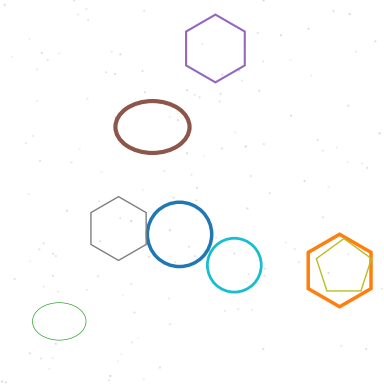[{"shape": "circle", "thickness": 2.5, "radius": 0.42, "center": [0.466, 0.391]}, {"shape": "hexagon", "thickness": 2.5, "radius": 0.47, "center": [0.882, 0.297]}, {"shape": "oval", "thickness": 0.5, "radius": 0.35, "center": [0.154, 0.165]}, {"shape": "hexagon", "thickness": 1.5, "radius": 0.44, "center": [0.56, 0.874]}, {"shape": "oval", "thickness": 3, "radius": 0.48, "center": [0.396, 0.67]}, {"shape": "hexagon", "thickness": 1, "radius": 0.41, "center": [0.308, 0.406]}, {"shape": "pentagon", "thickness": 1, "radius": 0.38, "center": [0.893, 0.305]}, {"shape": "circle", "thickness": 2, "radius": 0.35, "center": [0.609, 0.311]}]